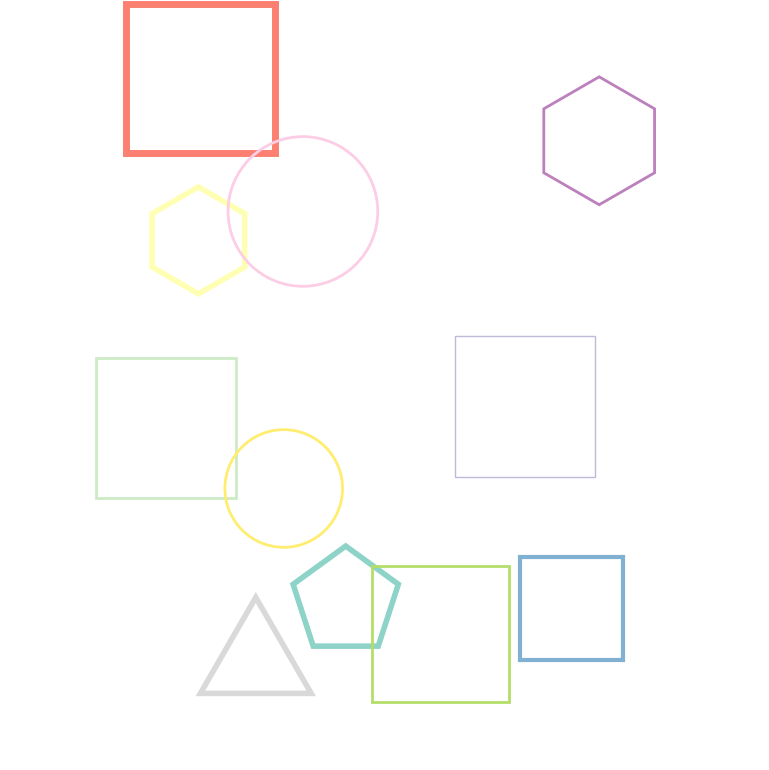[{"shape": "pentagon", "thickness": 2, "radius": 0.36, "center": [0.449, 0.219]}, {"shape": "hexagon", "thickness": 2, "radius": 0.35, "center": [0.258, 0.688]}, {"shape": "square", "thickness": 0.5, "radius": 0.46, "center": [0.682, 0.472]}, {"shape": "square", "thickness": 2.5, "radius": 0.48, "center": [0.26, 0.898]}, {"shape": "square", "thickness": 1.5, "radius": 0.33, "center": [0.742, 0.21]}, {"shape": "square", "thickness": 1, "radius": 0.44, "center": [0.572, 0.177]}, {"shape": "circle", "thickness": 1, "radius": 0.49, "center": [0.393, 0.725]}, {"shape": "triangle", "thickness": 2, "radius": 0.42, "center": [0.332, 0.141]}, {"shape": "hexagon", "thickness": 1, "radius": 0.42, "center": [0.778, 0.817]}, {"shape": "square", "thickness": 1, "radius": 0.45, "center": [0.216, 0.444]}, {"shape": "circle", "thickness": 1, "radius": 0.38, "center": [0.368, 0.366]}]